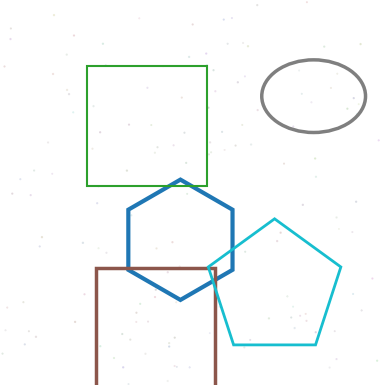[{"shape": "hexagon", "thickness": 3, "radius": 0.78, "center": [0.469, 0.377]}, {"shape": "square", "thickness": 1.5, "radius": 0.78, "center": [0.383, 0.672]}, {"shape": "square", "thickness": 2.5, "radius": 0.77, "center": [0.403, 0.151]}, {"shape": "oval", "thickness": 2.5, "radius": 0.67, "center": [0.815, 0.75]}, {"shape": "pentagon", "thickness": 2, "radius": 0.91, "center": [0.713, 0.251]}]